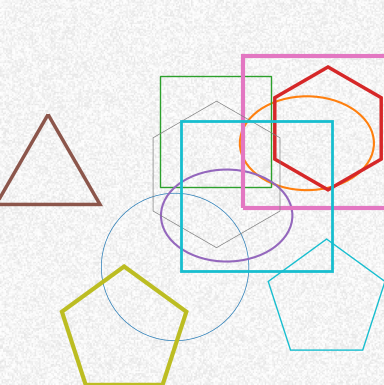[{"shape": "circle", "thickness": 0.5, "radius": 0.96, "center": [0.455, 0.307]}, {"shape": "oval", "thickness": 1.5, "radius": 0.87, "center": [0.797, 0.628]}, {"shape": "square", "thickness": 1, "radius": 0.72, "center": [0.56, 0.659]}, {"shape": "hexagon", "thickness": 2.5, "radius": 0.8, "center": [0.852, 0.666]}, {"shape": "oval", "thickness": 1.5, "radius": 0.85, "center": [0.589, 0.44]}, {"shape": "triangle", "thickness": 2.5, "radius": 0.78, "center": [0.125, 0.547]}, {"shape": "square", "thickness": 3, "radius": 0.99, "center": [0.829, 0.656]}, {"shape": "hexagon", "thickness": 0.5, "radius": 0.95, "center": [0.562, 0.547]}, {"shape": "pentagon", "thickness": 3, "radius": 0.85, "center": [0.322, 0.138]}, {"shape": "square", "thickness": 2, "radius": 0.98, "center": [0.667, 0.491]}, {"shape": "pentagon", "thickness": 1, "radius": 0.8, "center": [0.848, 0.22]}]